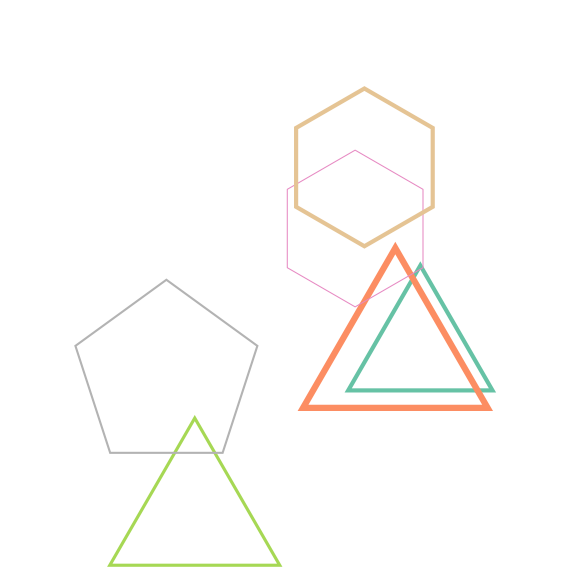[{"shape": "triangle", "thickness": 2, "radius": 0.72, "center": [0.728, 0.395]}, {"shape": "triangle", "thickness": 3, "radius": 0.92, "center": [0.685, 0.385]}, {"shape": "hexagon", "thickness": 0.5, "radius": 0.68, "center": [0.615, 0.603]}, {"shape": "triangle", "thickness": 1.5, "radius": 0.85, "center": [0.337, 0.105]}, {"shape": "hexagon", "thickness": 2, "radius": 0.68, "center": [0.631, 0.709]}, {"shape": "pentagon", "thickness": 1, "radius": 0.83, "center": [0.288, 0.349]}]